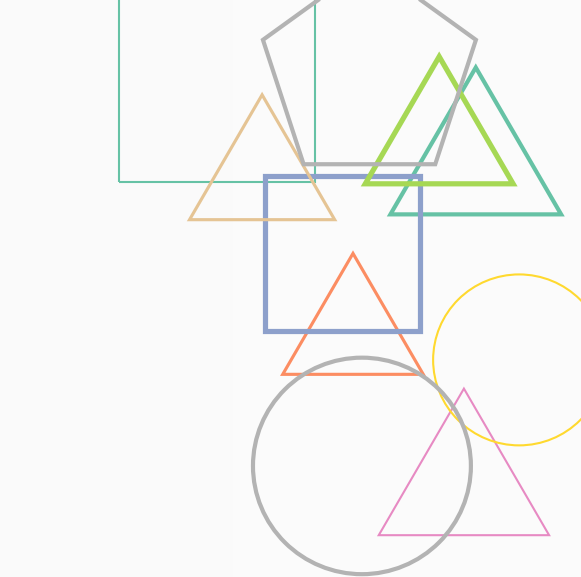[{"shape": "triangle", "thickness": 2, "radius": 0.85, "center": [0.819, 0.713]}, {"shape": "square", "thickness": 1, "radius": 0.84, "center": [0.373, 0.852]}, {"shape": "triangle", "thickness": 1.5, "radius": 0.7, "center": [0.607, 0.421]}, {"shape": "square", "thickness": 2.5, "radius": 0.67, "center": [0.589, 0.56]}, {"shape": "triangle", "thickness": 1, "radius": 0.85, "center": [0.798, 0.157]}, {"shape": "triangle", "thickness": 2.5, "radius": 0.73, "center": [0.756, 0.754]}, {"shape": "circle", "thickness": 1, "radius": 0.74, "center": [0.893, 0.376]}, {"shape": "triangle", "thickness": 1.5, "radius": 0.72, "center": [0.451, 0.691]}, {"shape": "circle", "thickness": 2, "radius": 0.94, "center": [0.623, 0.192]}, {"shape": "pentagon", "thickness": 2, "radius": 0.96, "center": [0.636, 0.871]}]